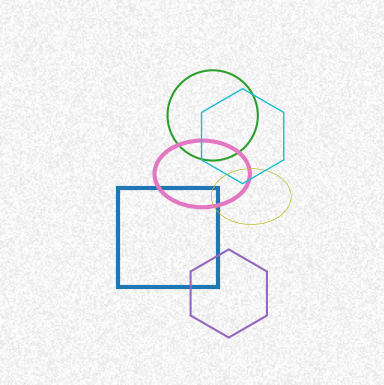[{"shape": "square", "thickness": 3, "radius": 0.65, "center": [0.437, 0.383]}, {"shape": "circle", "thickness": 1.5, "radius": 0.59, "center": [0.552, 0.7]}, {"shape": "hexagon", "thickness": 1.5, "radius": 0.57, "center": [0.594, 0.238]}, {"shape": "oval", "thickness": 3, "radius": 0.62, "center": [0.525, 0.548]}, {"shape": "oval", "thickness": 0.5, "radius": 0.52, "center": [0.653, 0.489]}, {"shape": "hexagon", "thickness": 1, "radius": 0.62, "center": [0.63, 0.646]}]